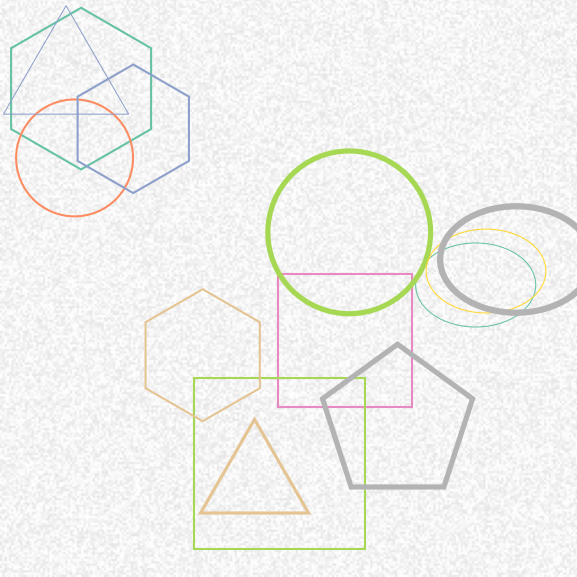[{"shape": "oval", "thickness": 0.5, "radius": 0.52, "center": [0.824, 0.506]}, {"shape": "hexagon", "thickness": 1, "radius": 0.7, "center": [0.14, 0.846]}, {"shape": "circle", "thickness": 1, "radius": 0.51, "center": [0.129, 0.726]}, {"shape": "hexagon", "thickness": 1, "radius": 0.56, "center": [0.231, 0.776]}, {"shape": "triangle", "thickness": 0.5, "radius": 0.63, "center": [0.114, 0.864]}, {"shape": "square", "thickness": 1, "radius": 0.58, "center": [0.597, 0.41]}, {"shape": "circle", "thickness": 2.5, "radius": 0.7, "center": [0.605, 0.597]}, {"shape": "square", "thickness": 1, "radius": 0.74, "center": [0.484, 0.196]}, {"shape": "oval", "thickness": 0.5, "radius": 0.52, "center": [0.842, 0.53]}, {"shape": "hexagon", "thickness": 1, "radius": 0.57, "center": [0.351, 0.384]}, {"shape": "triangle", "thickness": 1.5, "radius": 0.54, "center": [0.441, 0.165]}, {"shape": "pentagon", "thickness": 2.5, "radius": 0.68, "center": [0.688, 0.266]}, {"shape": "oval", "thickness": 3, "radius": 0.66, "center": [0.894, 0.55]}]